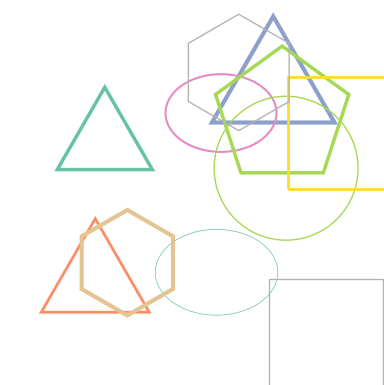[{"shape": "oval", "thickness": 0.5, "radius": 0.8, "center": [0.562, 0.293]}, {"shape": "triangle", "thickness": 2.5, "radius": 0.71, "center": [0.272, 0.631]}, {"shape": "triangle", "thickness": 2, "radius": 0.81, "center": [0.247, 0.27]}, {"shape": "triangle", "thickness": 3, "radius": 0.92, "center": [0.71, 0.774]}, {"shape": "oval", "thickness": 1.5, "radius": 0.72, "center": [0.574, 0.706]}, {"shape": "circle", "thickness": 1, "radius": 0.93, "center": [0.743, 0.563]}, {"shape": "pentagon", "thickness": 2.5, "radius": 0.91, "center": [0.733, 0.698]}, {"shape": "square", "thickness": 2, "radius": 0.73, "center": [0.893, 0.654]}, {"shape": "hexagon", "thickness": 3, "radius": 0.68, "center": [0.331, 0.318]}, {"shape": "hexagon", "thickness": 1, "radius": 0.76, "center": [0.62, 0.812]}, {"shape": "square", "thickness": 1, "radius": 0.74, "center": [0.847, 0.127]}]